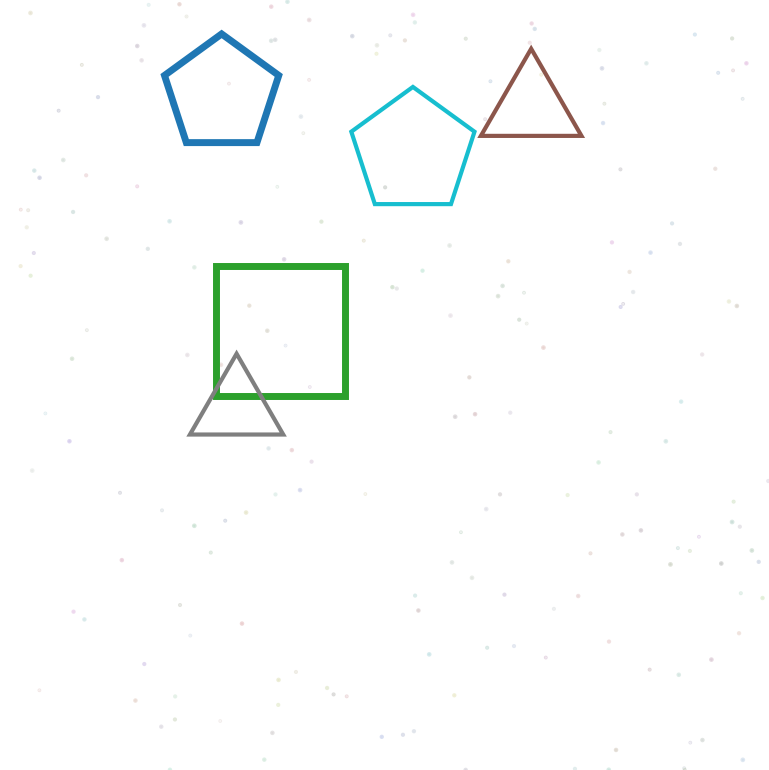[{"shape": "pentagon", "thickness": 2.5, "radius": 0.39, "center": [0.288, 0.878]}, {"shape": "square", "thickness": 2.5, "radius": 0.42, "center": [0.364, 0.57]}, {"shape": "triangle", "thickness": 1.5, "radius": 0.38, "center": [0.69, 0.861]}, {"shape": "triangle", "thickness": 1.5, "radius": 0.35, "center": [0.307, 0.471]}, {"shape": "pentagon", "thickness": 1.5, "radius": 0.42, "center": [0.536, 0.803]}]